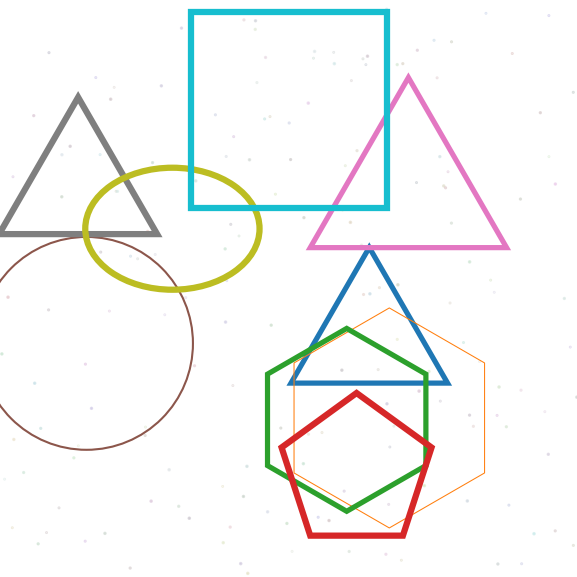[{"shape": "triangle", "thickness": 2.5, "radius": 0.78, "center": [0.639, 0.414]}, {"shape": "hexagon", "thickness": 0.5, "radius": 0.95, "center": [0.674, 0.275]}, {"shape": "hexagon", "thickness": 2.5, "radius": 0.79, "center": [0.6, 0.272]}, {"shape": "pentagon", "thickness": 3, "radius": 0.68, "center": [0.617, 0.182]}, {"shape": "circle", "thickness": 1, "radius": 0.92, "center": [0.15, 0.405]}, {"shape": "triangle", "thickness": 2.5, "radius": 0.98, "center": [0.707, 0.668]}, {"shape": "triangle", "thickness": 3, "radius": 0.79, "center": [0.135, 0.673]}, {"shape": "oval", "thickness": 3, "radius": 0.75, "center": [0.299, 0.603]}, {"shape": "square", "thickness": 3, "radius": 0.85, "center": [0.501, 0.809]}]